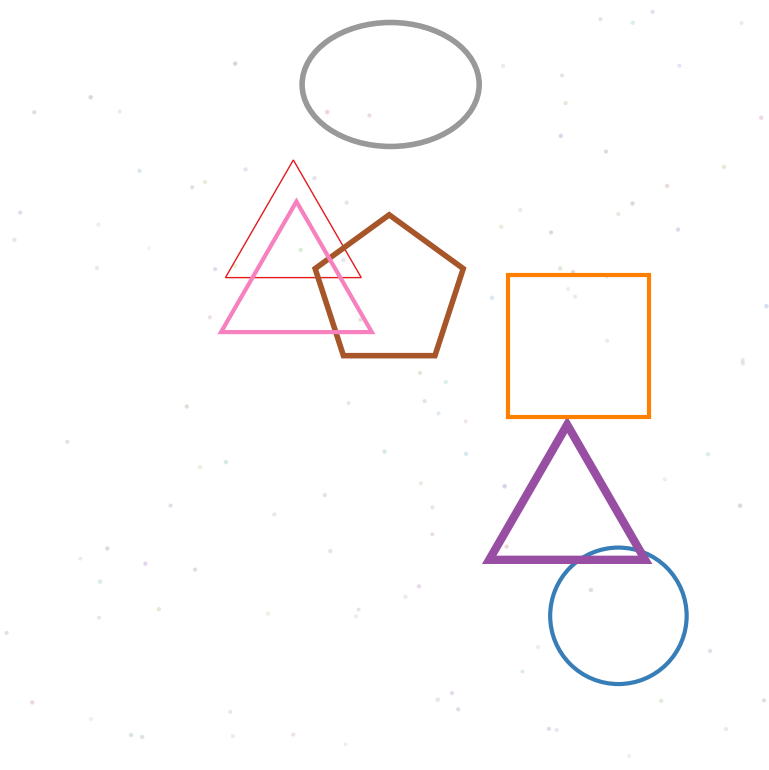[{"shape": "triangle", "thickness": 0.5, "radius": 0.51, "center": [0.381, 0.69]}, {"shape": "circle", "thickness": 1.5, "radius": 0.44, "center": [0.803, 0.2]}, {"shape": "triangle", "thickness": 3, "radius": 0.58, "center": [0.737, 0.331]}, {"shape": "square", "thickness": 1.5, "radius": 0.46, "center": [0.751, 0.551]}, {"shape": "pentagon", "thickness": 2, "radius": 0.51, "center": [0.505, 0.62]}, {"shape": "triangle", "thickness": 1.5, "radius": 0.57, "center": [0.385, 0.625]}, {"shape": "oval", "thickness": 2, "radius": 0.57, "center": [0.507, 0.89]}]